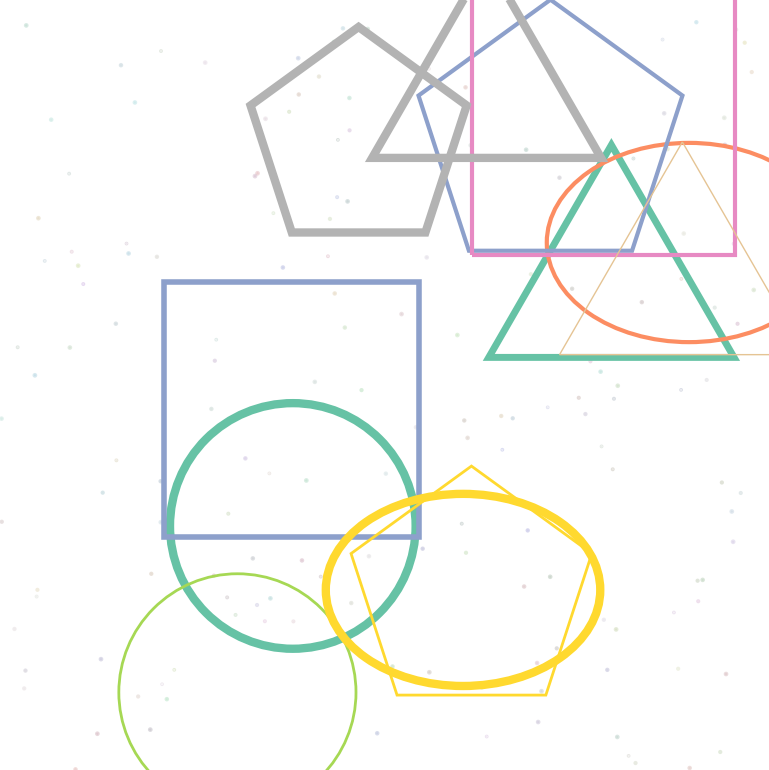[{"shape": "circle", "thickness": 3, "radius": 0.8, "center": [0.38, 0.317]}, {"shape": "triangle", "thickness": 2.5, "radius": 0.92, "center": [0.794, 0.628]}, {"shape": "oval", "thickness": 1.5, "radius": 0.92, "center": [0.895, 0.685]}, {"shape": "square", "thickness": 2, "radius": 0.83, "center": [0.378, 0.468]}, {"shape": "pentagon", "thickness": 1.5, "radius": 0.9, "center": [0.715, 0.82]}, {"shape": "square", "thickness": 1.5, "radius": 0.85, "center": [0.783, 0.84]}, {"shape": "circle", "thickness": 1, "radius": 0.77, "center": [0.308, 0.101]}, {"shape": "oval", "thickness": 3, "radius": 0.89, "center": [0.601, 0.234]}, {"shape": "pentagon", "thickness": 1, "radius": 0.82, "center": [0.612, 0.23]}, {"shape": "triangle", "thickness": 0.5, "radius": 0.92, "center": [0.886, 0.631]}, {"shape": "triangle", "thickness": 3, "radius": 0.86, "center": [0.632, 0.881]}, {"shape": "pentagon", "thickness": 3, "radius": 0.74, "center": [0.466, 0.817]}]